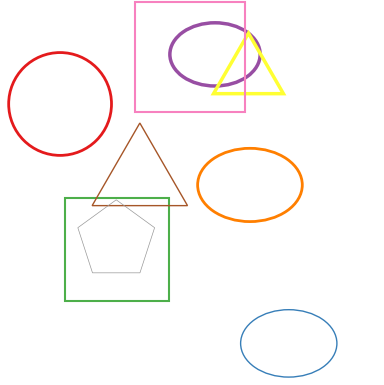[{"shape": "circle", "thickness": 2, "radius": 0.67, "center": [0.156, 0.73]}, {"shape": "oval", "thickness": 1, "radius": 0.63, "center": [0.75, 0.108]}, {"shape": "square", "thickness": 1.5, "radius": 0.67, "center": [0.304, 0.352]}, {"shape": "oval", "thickness": 2.5, "radius": 0.59, "center": [0.558, 0.859]}, {"shape": "oval", "thickness": 2, "radius": 0.68, "center": [0.649, 0.52]}, {"shape": "triangle", "thickness": 2.5, "radius": 0.52, "center": [0.645, 0.809]}, {"shape": "triangle", "thickness": 1, "radius": 0.72, "center": [0.363, 0.537]}, {"shape": "square", "thickness": 1.5, "radius": 0.71, "center": [0.493, 0.851]}, {"shape": "pentagon", "thickness": 0.5, "radius": 0.52, "center": [0.302, 0.376]}]